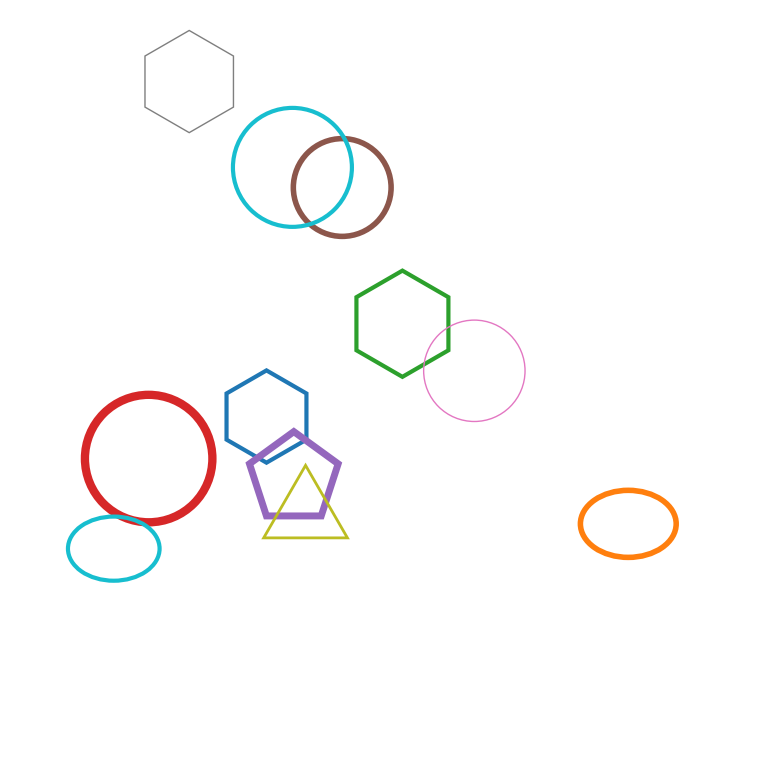[{"shape": "hexagon", "thickness": 1.5, "radius": 0.3, "center": [0.346, 0.459]}, {"shape": "oval", "thickness": 2, "radius": 0.31, "center": [0.816, 0.32]}, {"shape": "hexagon", "thickness": 1.5, "radius": 0.34, "center": [0.523, 0.58]}, {"shape": "circle", "thickness": 3, "radius": 0.41, "center": [0.193, 0.404]}, {"shape": "pentagon", "thickness": 2.5, "radius": 0.3, "center": [0.382, 0.379]}, {"shape": "circle", "thickness": 2, "radius": 0.32, "center": [0.444, 0.757]}, {"shape": "circle", "thickness": 0.5, "radius": 0.33, "center": [0.616, 0.518]}, {"shape": "hexagon", "thickness": 0.5, "radius": 0.33, "center": [0.246, 0.894]}, {"shape": "triangle", "thickness": 1, "radius": 0.31, "center": [0.397, 0.333]}, {"shape": "circle", "thickness": 1.5, "radius": 0.39, "center": [0.38, 0.783]}, {"shape": "oval", "thickness": 1.5, "radius": 0.3, "center": [0.148, 0.287]}]